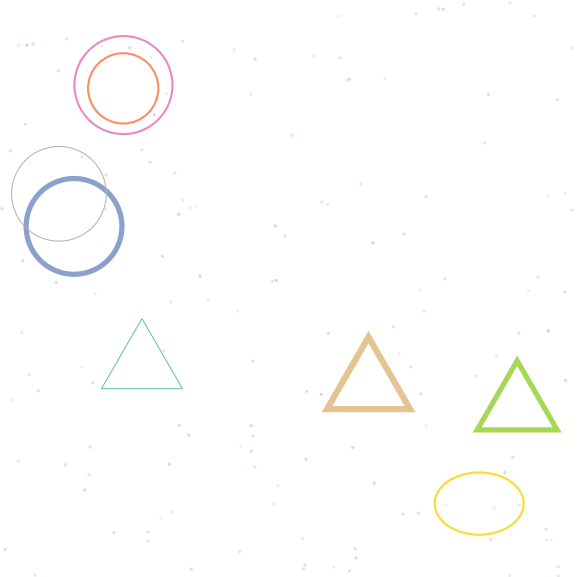[{"shape": "triangle", "thickness": 0.5, "radius": 0.4, "center": [0.246, 0.367]}, {"shape": "circle", "thickness": 1, "radius": 0.3, "center": [0.213, 0.846]}, {"shape": "circle", "thickness": 2.5, "radius": 0.41, "center": [0.128, 0.607]}, {"shape": "circle", "thickness": 1, "radius": 0.42, "center": [0.214, 0.852]}, {"shape": "triangle", "thickness": 2.5, "radius": 0.4, "center": [0.896, 0.295]}, {"shape": "oval", "thickness": 1, "radius": 0.39, "center": [0.83, 0.127]}, {"shape": "triangle", "thickness": 3, "radius": 0.42, "center": [0.638, 0.332]}, {"shape": "circle", "thickness": 0.5, "radius": 0.41, "center": [0.102, 0.664]}]